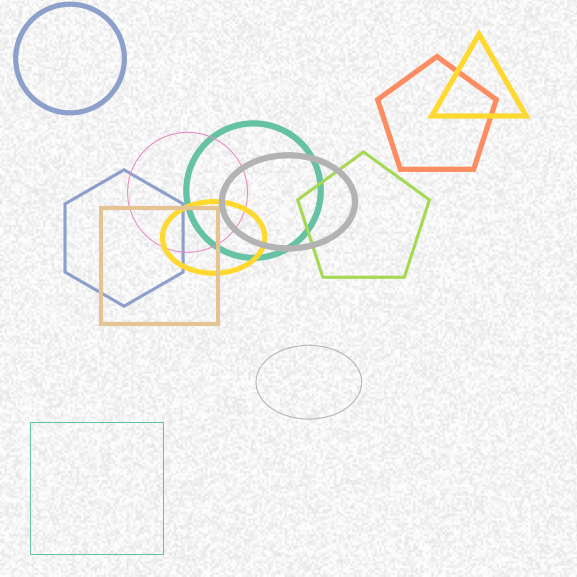[{"shape": "square", "thickness": 0.5, "radius": 0.57, "center": [0.167, 0.155]}, {"shape": "circle", "thickness": 3, "radius": 0.58, "center": [0.439, 0.669]}, {"shape": "pentagon", "thickness": 2.5, "radius": 0.54, "center": [0.757, 0.793]}, {"shape": "hexagon", "thickness": 1.5, "radius": 0.59, "center": [0.215, 0.587]}, {"shape": "circle", "thickness": 2.5, "radius": 0.47, "center": [0.121, 0.898]}, {"shape": "circle", "thickness": 0.5, "radius": 0.52, "center": [0.325, 0.666]}, {"shape": "pentagon", "thickness": 1.5, "radius": 0.6, "center": [0.63, 0.616]}, {"shape": "triangle", "thickness": 2.5, "radius": 0.47, "center": [0.829, 0.845]}, {"shape": "oval", "thickness": 2.5, "radius": 0.44, "center": [0.37, 0.588]}, {"shape": "square", "thickness": 2, "radius": 0.5, "center": [0.276, 0.538]}, {"shape": "oval", "thickness": 3, "radius": 0.58, "center": [0.499, 0.65]}, {"shape": "oval", "thickness": 0.5, "radius": 0.46, "center": [0.535, 0.337]}]